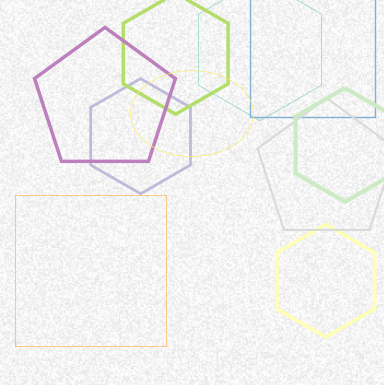[{"shape": "hexagon", "thickness": 0.5, "radius": 0.92, "center": [0.675, 0.871]}, {"shape": "hexagon", "thickness": 2.5, "radius": 0.73, "center": [0.846, 0.271]}, {"shape": "hexagon", "thickness": 2, "radius": 0.75, "center": [0.365, 0.646]}, {"shape": "square", "thickness": 1, "radius": 0.81, "center": [0.812, 0.86]}, {"shape": "square", "thickness": 0.5, "radius": 0.98, "center": [0.236, 0.297]}, {"shape": "hexagon", "thickness": 2.5, "radius": 0.79, "center": [0.456, 0.861]}, {"shape": "pentagon", "thickness": 1.5, "radius": 0.95, "center": [0.849, 0.556]}, {"shape": "pentagon", "thickness": 2.5, "radius": 0.96, "center": [0.273, 0.737]}, {"shape": "hexagon", "thickness": 3, "radius": 0.74, "center": [0.896, 0.624]}, {"shape": "oval", "thickness": 0.5, "radius": 0.8, "center": [0.499, 0.705]}]